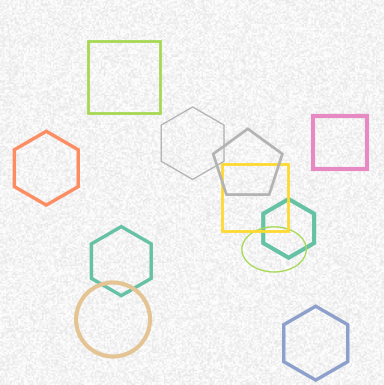[{"shape": "hexagon", "thickness": 3, "radius": 0.38, "center": [0.75, 0.407]}, {"shape": "hexagon", "thickness": 2.5, "radius": 0.45, "center": [0.315, 0.322]}, {"shape": "hexagon", "thickness": 2.5, "radius": 0.48, "center": [0.12, 0.563]}, {"shape": "hexagon", "thickness": 2.5, "radius": 0.48, "center": [0.82, 0.109]}, {"shape": "square", "thickness": 3, "radius": 0.35, "center": [0.882, 0.63]}, {"shape": "square", "thickness": 2, "radius": 0.47, "center": [0.322, 0.8]}, {"shape": "oval", "thickness": 1, "radius": 0.42, "center": [0.712, 0.352]}, {"shape": "square", "thickness": 2, "radius": 0.43, "center": [0.662, 0.487]}, {"shape": "circle", "thickness": 3, "radius": 0.48, "center": [0.294, 0.17]}, {"shape": "hexagon", "thickness": 1, "radius": 0.47, "center": [0.5, 0.628]}, {"shape": "pentagon", "thickness": 2, "radius": 0.47, "center": [0.644, 0.571]}]